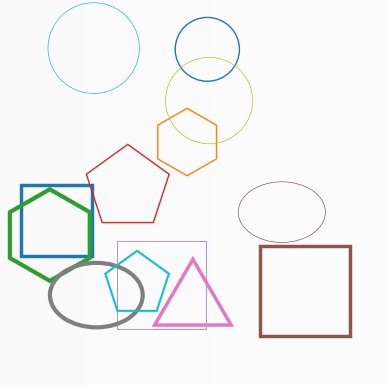[{"shape": "circle", "thickness": 1, "radius": 0.41, "center": [0.535, 0.872]}, {"shape": "square", "thickness": 2.5, "radius": 0.46, "center": [0.145, 0.427]}, {"shape": "hexagon", "thickness": 1, "radius": 0.44, "center": [0.483, 0.631]}, {"shape": "hexagon", "thickness": 3, "radius": 0.6, "center": [0.129, 0.389]}, {"shape": "pentagon", "thickness": 1, "radius": 0.56, "center": [0.33, 0.513]}, {"shape": "square", "thickness": 0.5, "radius": 0.58, "center": [0.416, 0.26]}, {"shape": "square", "thickness": 2.5, "radius": 0.58, "center": [0.786, 0.244]}, {"shape": "oval", "thickness": 0.5, "radius": 0.56, "center": [0.727, 0.449]}, {"shape": "triangle", "thickness": 2.5, "radius": 0.57, "center": [0.498, 0.213]}, {"shape": "oval", "thickness": 3, "radius": 0.6, "center": [0.249, 0.234]}, {"shape": "circle", "thickness": 0.5, "radius": 0.56, "center": [0.54, 0.739]}, {"shape": "pentagon", "thickness": 1.5, "radius": 0.43, "center": [0.354, 0.262]}, {"shape": "circle", "thickness": 0.5, "radius": 0.59, "center": [0.242, 0.875]}]